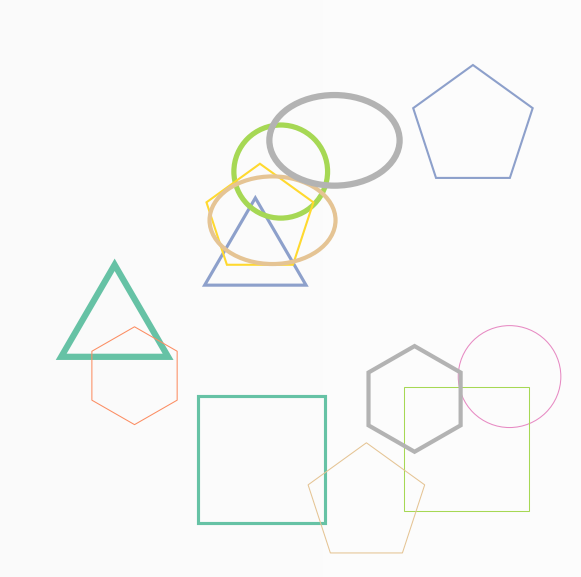[{"shape": "triangle", "thickness": 3, "radius": 0.53, "center": [0.197, 0.434]}, {"shape": "square", "thickness": 1.5, "radius": 0.55, "center": [0.449, 0.203]}, {"shape": "hexagon", "thickness": 0.5, "radius": 0.42, "center": [0.231, 0.349]}, {"shape": "pentagon", "thickness": 1, "radius": 0.54, "center": [0.814, 0.778]}, {"shape": "triangle", "thickness": 1.5, "radius": 0.5, "center": [0.439, 0.556]}, {"shape": "circle", "thickness": 0.5, "radius": 0.44, "center": [0.877, 0.347]}, {"shape": "circle", "thickness": 2.5, "radius": 0.4, "center": [0.483, 0.702]}, {"shape": "square", "thickness": 0.5, "radius": 0.54, "center": [0.803, 0.222]}, {"shape": "pentagon", "thickness": 1, "radius": 0.48, "center": [0.447, 0.619]}, {"shape": "oval", "thickness": 2, "radius": 0.54, "center": [0.469, 0.618]}, {"shape": "pentagon", "thickness": 0.5, "radius": 0.53, "center": [0.63, 0.127]}, {"shape": "hexagon", "thickness": 2, "radius": 0.46, "center": [0.713, 0.308]}, {"shape": "oval", "thickness": 3, "radius": 0.56, "center": [0.575, 0.756]}]